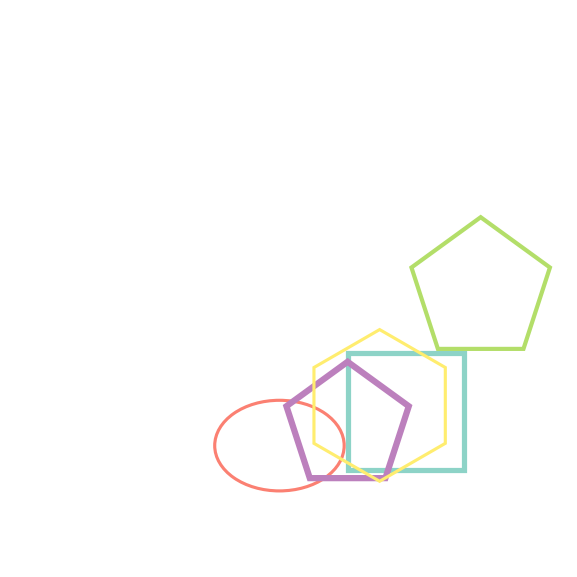[{"shape": "square", "thickness": 2.5, "radius": 0.5, "center": [0.703, 0.287]}, {"shape": "oval", "thickness": 1.5, "radius": 0.56, "center": [0.484, 0.228]}, {"shape": "pentagon", "thickness": 2, "radius": 0.63, "center": [0.832, 0.497]}, {"shape": "pentagon", "thickness": 3, "radius": 0.56, "center": [0.602, 0.261]}, {"shape": "hexagon", "thickness": 1.5, "radius": 0.66, "center": [0.657, 0.297]}]